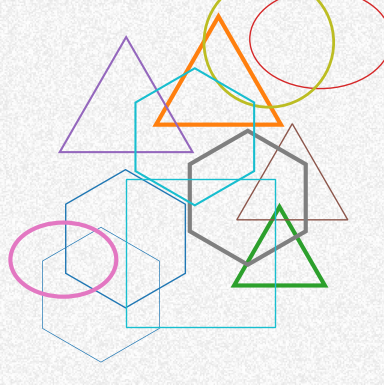[{"shape": "hexagon", "thickness": 1, "radius": 0.9, "center": [0.326, 0.38]}, {"shape": "hexagon", "thickness": 0.5, "radius": 0.88, "center": [0.262, 0.235]}, {"shape": "triangle", "thickness": 3, "radius": 0.94, "center": [0.567, 0.77]}, {"shape": "triangle", "thickness": 3, "radius": 0.68, "center": [0.726, 0.326]}, {"shape": "oval", "thickness": 1, "radius": 0.92, "center": [0.832, 0.898]}, {"shape": "triangle", "thickness": 1.5, "radius": 1.0, "center": [0.328, 0.704]}, {"shape": "triangle", "thickness": 1, "radius": 0.83, "center": [0.759, 0.512]}, {"shape": "oval", "thickness": 3, "radius": 0.69, "center": [0.165, 0.326]}, {"shape": "hexagon", "thickness": 3, "radius": 0.87, "center": [0.644, 0.486]}, {"shape": "circle", "thickness": 2, "radius": 0.84, "center": [0.698, 0.89]}, {"shape": "square", "thickness": 1, "radius": 0.96, "center": [0.521, 0.343]}, {"shape": "hexagon", "thickness": 1.5, "radius": 0.89, "center": [0.506, 0.645]}]